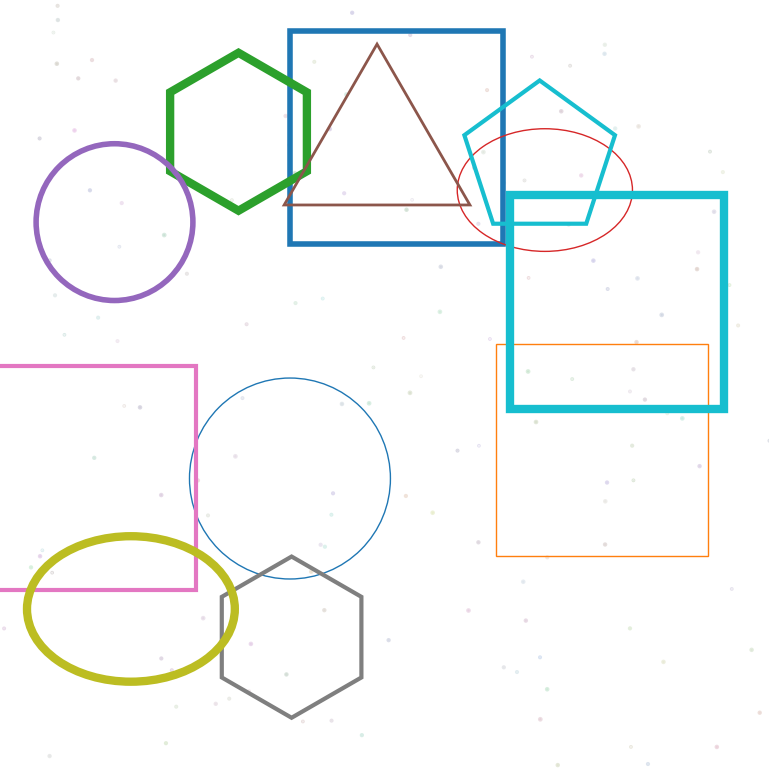[{"shape": "circle", "thickness": 0.5, "radius": 0.65, "center": [0.377, 0.379]}, {"shape": "square", "thickness": 2, "radius": 0.69, "center": [0.515, 0.822]}, {"shape": "square", "thickness": 0.5, "radius": 0.69, "center": [0.782, 0.415]}, {"shape": "hexagon", "thickness": 3, "radius": 0.51, "center": [0.31, 0.829]}, {"shape": "oval", "thickness": 0.5, "radius": 0.57, "center": [0.708, 0.753]}, {"shape": "circle", "thickness": 2, "radius": 0.51, "center": [0.149, 0.712]}, {"shape": "triangle", "thickness": 1, "radius": 0.7, "center": [0.49, 0.803]}, {"shape": "square", "thickness": 1.5, "radius": 0.73, "center": [0.109, 0.379]}, {"shape": "hexagon", "thickness": 1.5, "radius": 0.52, "center": [0.379, 0.173]}, {"shape": "oval", "thickness": 3, "radius": 0.67, "center": [0.17, 0.209]}, {"shape": "pentagon", "thickness": 1.5, "radius": 0.51, "center": [0.701, 0.793]}, {"shape": "square", "thickness": 3, "radius": 0.7, "center": [0.801, 0.608]}]